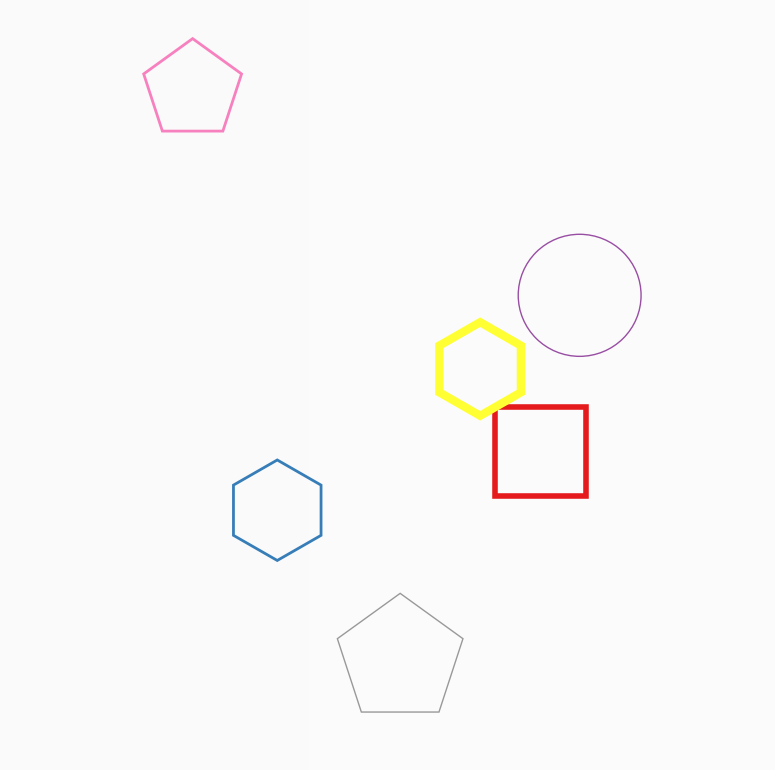[{"shape": "square", "thickness": 2, "radius": 0.29, "center": [0.698, 0.414]}, {"shape": "hexagon", "thickness": 1, "radius": 0.33, "center": [0.358, 0.337]}, {"shape": "circle", "thickness": 0.5, "radius": 0.4, "center": [0.748, 0.616]}, {"shape": "hexagon", "thickness": 3, "radius": 0.3, "center": [0.62, 0.521]}, {"shape": "pentagon", "thickness": 1, "radius": 0.33, "center": [0.249, 0.883]}, {"shape": "pentagon", "thickness": 0.5, "radius": 0.43, "center": [0.516, 0.144]}]